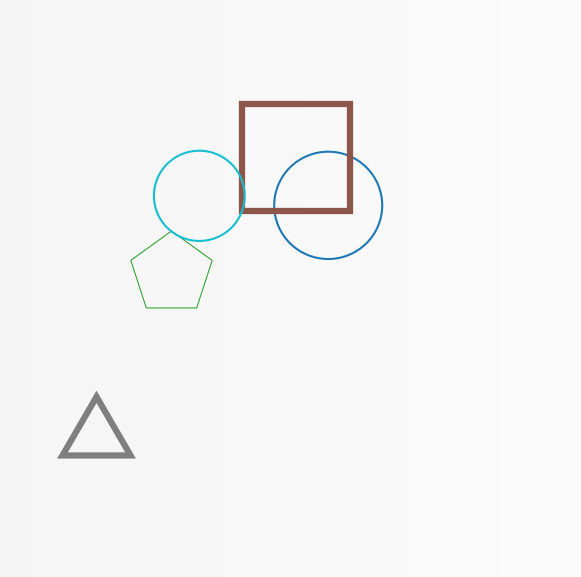[{"shape": "circle", "thickness": 1, "radius": 0.46, "center": [0.565, 0.644]}, {"shape": "pentagon", "thickness": 0.5, "radius": 0.37, "center": [0.295, 0.525]}, {"shape": "square", "thickness": 3, "radius": 0.46, "center": [0.509, 0.727]}, {"shape": "triangle", "thickness": 3, "radius": 0.34, "center": [0.166, 0.244]}, {"shape": "circle", "thickness": 1, "radius": 0.39, "center": [0.343, 0.66]}]